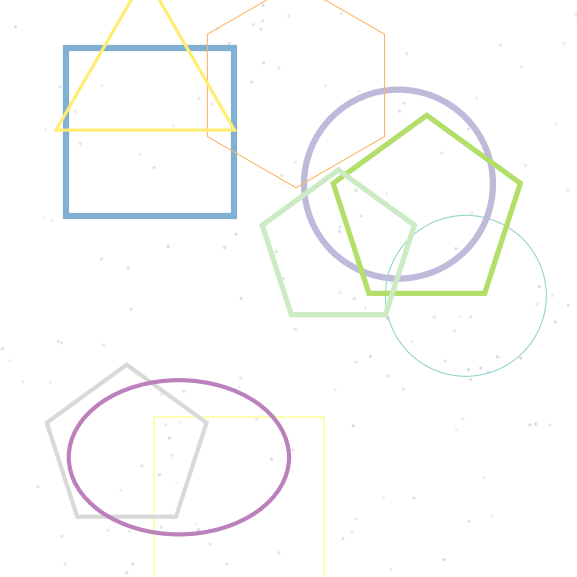[{"shape": "circle", "thickness": 0.5, "radius": 0.7, "center": [0.807, 0.487]}, {"shape": "square", "thickness": 1, "radius": 0.74, "center": [0.414, 0.13]}, {"shape": "circle", "thickness": 3, "radius": 0.82, "center": [0.69, 0.68]}, {"shape": "square", "thickness": 3, "radius": 0.73, "center": [0.26, 0.771]}, {"shape": "hexagon", "thickness": 0.5, "radius": 0.89, "center": [0.512, 0.851]}, {"shape": "pentagon", "thickness": 2.5, "radius": 0.85, "center": [0.739, 0.629]}, {"shape": "pentagon", "thickness": 2, "radius": 0.73, "center": [0.219, 0.222]}, {"shape": "oval", "thickness": 2, "radius": 0.95, "center": [0.31, 0.207]}, {"shape": "pentagon", "thickness": 2.5, "radius": 0.69, "center": [0.586, 0.566]}, {"shape": "triangle", "thickness": 1.5, "radius": 0.89, "center": [0.252, 0.863]}]